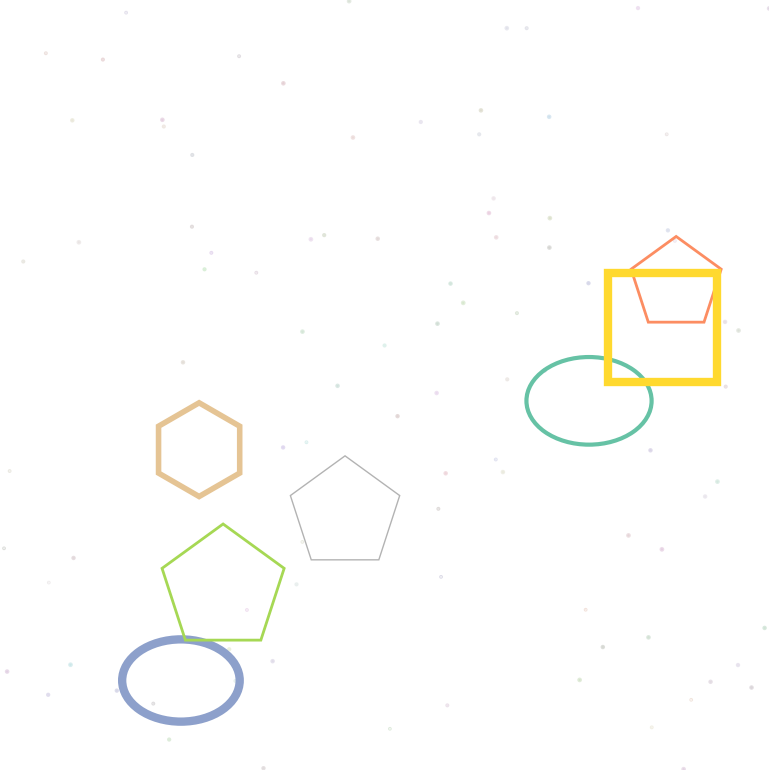[{"shape": "oval", "thickness": 1.5, "radius": 0.41, "center": [0.765, 0.479]}, {"shape": "pentagon", "thickness": 1, "radius": 0.31, "center": [0.878, 0.631]}, {"shape": "oval", "thickness": 3, "radius": 0.38, "center": [0.235, 0.116]}, {"shape": "pentagon", "thickness": 1, "radius": 0.42, "center": [0.29, 0.236]}, {"shape": "square", "thickness": 3, "radius": 0.35, "center": [0.861, 0.575]}, {"shape": "hexagon", "thickness": 2, "radius": 0.3, "center": [0.259, 0.416]}, {"shape": "pentagon", "thickness": 0.5, "radius": 0.37, "center": [0.448, 0.333]}]